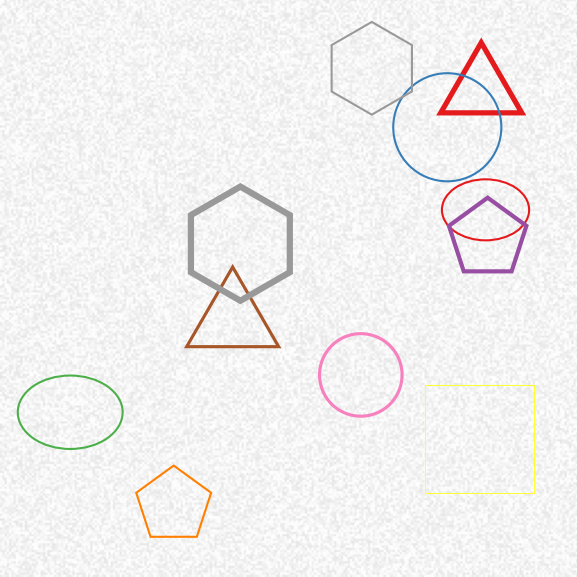[{"shape": "oval", "thickness": 1, "radius": 0.38, "center": [0.841, 0.636]}, {"shape": "triangle", "thickness": 2.5, "radius": 0.41, "center": [0.833, 0.844]}, {"shape": "circle", "thickness": 1, "radius": 0.47, "center": [0.775, 0.779]}, {"shape": "oval", "thickness": 1, "radius": 0.45, "center": [0.122, 0.285]}, {"shape": "pentagon", "thickness": 2, "radius": 0.35, "center": [0.844, 0.586]}, {"shape": "pentagon", "thickness": 1, "radius": 0.34, "center": [0.301, 0.125]}, {"shape": "square", "thickness": 0.5, "radius": 0.47, "center": [0.831, 0.239]}, {"shape": "triangle", "thickness": 1.5, "radius": 0.46, "center": [0.403, 0.445]}, {"shape": "circle", "thickness": 1.5, "radius": 0.36, "center": [0.625, 0.35]}, {"shape": "hexagon", "thickness": 3, "radius": 0.49, "center": [0.416, 0.577]}, {"shape": "hexagon", "thickness": 1, "radius": 0.4, "center": [0.644, 0.881]}]